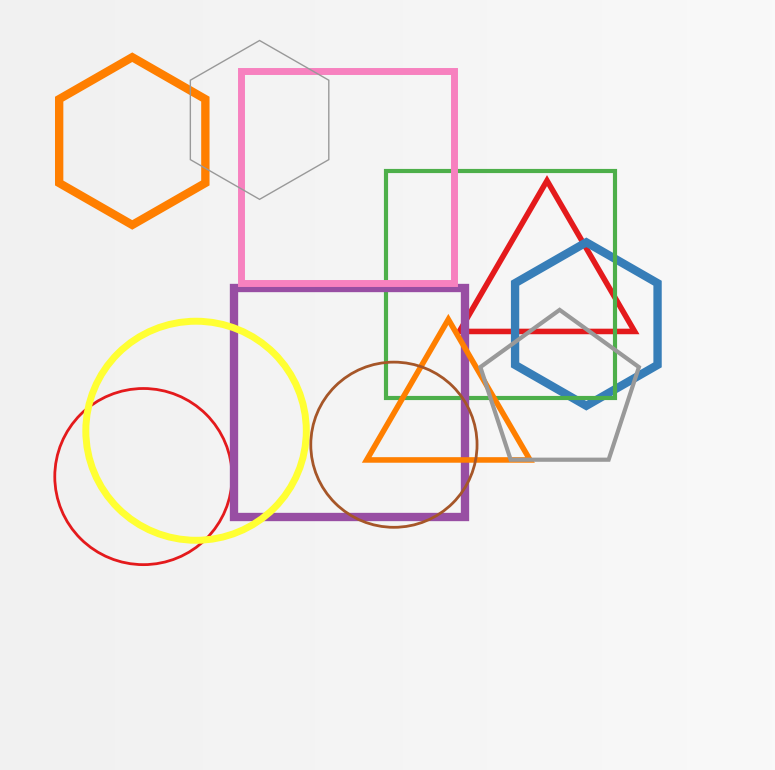[{"shape": "circle", "thickness": 1, "radius": 0.57, "center": [0.185, 0.381]}, {"shape": "triangle", "thickness": 2, "radius": 0.65, "center": [0.706, 0.635]}, {"shape": "hexagon", "thickness": 3, "radius": 0.53, "center": [0.757, 0.579]}, {"shape": "square", "thickness": 1.5, "radius": 0.74, "center": [0.645, 0.63]}, {"shape": "square", "thickness": 3, "radius": 0.74, "center": [0.451, 0.477]}, {"shape": "triangle", "thickness": 2, "radius": 0.61, "center": [0.579, 0.464]}, {"shape": "hexagon", "thickness": 3, "radius": 0.54, "center": [0.171, 0.817]}, {"shape": "circle", "thickness": 2.5, "radius": 0.71, "center": [0.253, 0.441]}, {"shape": "circle", "thickness": 1, "radius": 0.54, "center": [0.508, 0.422]}, {"shape": "square", "thickness": 2.5, "radius": 0.69, "center": [0.448, 0.77]}, {"shape": "hexagon", "thickness": 0.5, "radius": 0.52, "center": [0.335, 0.844]}, {"shape": "pentagon", "thickness": 1.5, "radius": 0.54, "center": [0.722, 0.49]}]